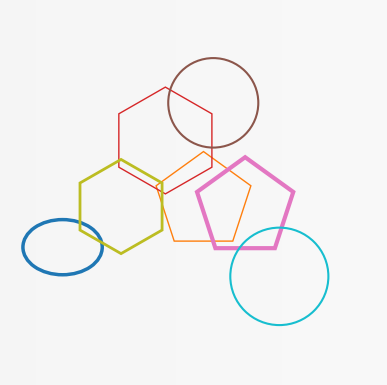[{"shape": "oval", "thickness": 2.5, "radius": 0.51, "center": [0.161, 0.358]}, {"shape": "pentagon", "thickness": 1, "radius": 0.64, "center": [0.525, 0.478]}, {"shape": "hexagon", "thickness": 1, "radius": 0.69, "center": [0.427, 0.635]}, {"shape": "circle", "thickness": 1.5, "radius": 0.58, "center": [0.55, 0.733]}, {"shape": "pentagon", "thickness": 3, "radius": 0.65, "center": [0.633, 0.461]}, {"shape": "hexagon", "thickness": 2, "radius": 0.61, "center": [0.312, 0.464]}, {"shape": "circle", "thickness": 1.5, "radius": 0.63, "center": [0.721, 0.282]}]